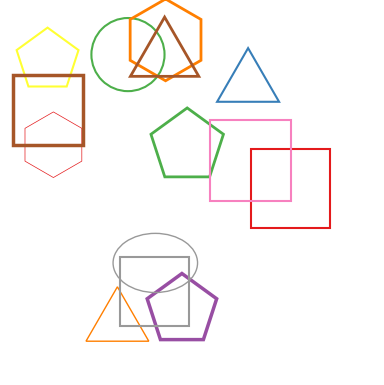[{"shape": "square", "thickness": 1.5, "radius": 0.51, "center": [0.754, 0.51]}, {"shape": "hexagon", "thickness": 0.5, "radius": 0.43, "center": [0.139, 0.624]}, {"shape": "triangle", "thickness": 1.5, "radius": 0.46, "center": [0.644, 0.782]}, {"shape": "pentagon", "thickness": 2, "radius": 0.49, "center": [0.486, 0.621]}, {"shape": "circle", "thickness": 1.5, "radius": 0.47, "center": [0.332, 0.858]}, {"shape": "pentagon", "thickness": 2.5, "radius": 0.47, "center": [0.473, 0.195]}, {"shape": "hexagon", "thickness": 2, "radius": 0.53, "center": [0.43, 0.896]}, {"shape": "triangle", "thickness": 1, "radius": 0.47, "center": [0.305, 0.161]}, {"shape": "pentagon", "thickness": 1.5, "radius": 0.42, "center": [0.124, 0.844]}, {"shape": "triangle", "thickness": 2, "radius": 0.51, "center": [0.428, 0.853]}, {"shape": "square", "thickness": 2.5, "radius": 0.45, "center": [0.125, 0.715]}, {"shape": "square", "thickness": 1.5, "radius": 0.53, "center": [0.65, 0.584]}, {"shape": "square", "thickness": 1.5, "radius": 0.45, "center": [0.401, 0.244]}, {"shape": "oval", "thickness": 1, "radius": 0.55, "center": [0.403, 0.317]}]